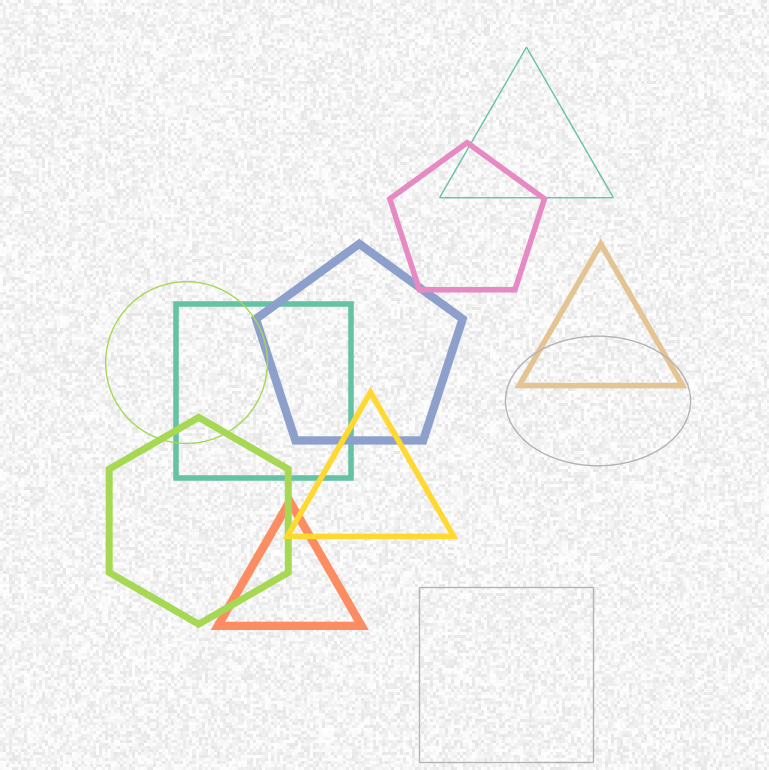[{"shape": "square", "thickness": 2, "radius": 0.57, "center": [0.342, 0.492]}, {"shape": "triangle", "thickness": 0.5, "radius": 0.65, "center": [0.684, 0.808]}, {"shape": "triangle", "thickness": 3, "radius": 0.54, "center": [0.376, 0.241]}, {"shape": "pentagon", "thickness": 3, "radius": 0.71, "center": [0.467, 0.542]}, {"shape": "pentagon", "thickness": 2, "radius": 0.53, "center": [0.607, 0.709]}, {"shape": "circle", "thickness": 0.5, "radius": 0.53, "center": [0.242, 0.529]}, {"shape": "hexagon", "thickness": 2.5, "radius": 0.67, "center": [0.258, 0.324]}, {"shape": "triangle", "thickness": 2, "radius": 0.62, "center": [0.481, 0.366]}, {"shape": "triangle", "thickness": 2, "radius": 0.61, "center": [0.78, 0.561]}, {"shape": "square", "thickness": 0.5, "radius": 0.57, "center": [0.657, 0.124]}, {"shape": "oval", "thickness": 0.5, "radius": 0.6, "center": [0.777, 0.479]}]